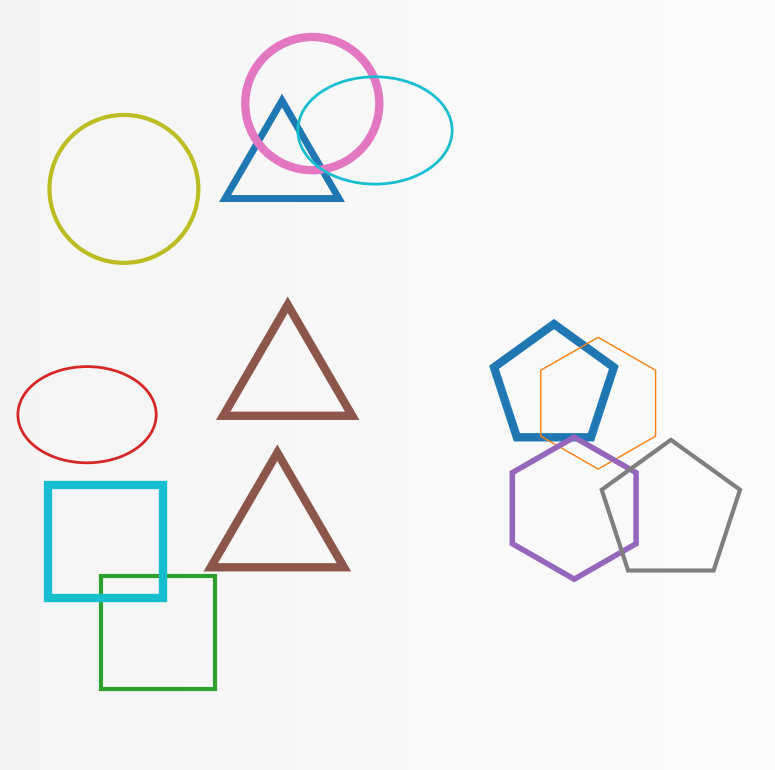[{"shape": "triangle", "thickness": 2.5, "radius": 0.42, "center": [0.364, 0.785]}, {"shape": "pentagon", "thickness": 3, "radius": 0.41, "center": [0.715, 0.498]}, {"shape": "hexagon", "thickness": 0.5, "radius": 0.43, "center": [0.772, 0.476]}, {"shape": "square", "thickness": 1.5, "radius": 0.37, "center": [0.204, 0.179]}, {"shape": "oval", "thickness": 1, "radius": 0.45, "center": [0.112, 0.461]}, {"shape": "hexagon", "thickness": 2, "radius": 0.46, "center": [0.741, 0.34]}, {"shape": "triangle", "thickness": 3, "radius": 0.5, "center": [0.358, 0.313]}, {"shape": "triangle", "thickness": 3, "radius": 0.48, "center": [0.371, 0.508]}, {"shape": "circle", "thickness": 3, "radius": 0.43, "center": [0.403, 0.865]}, {"shape": "pentagon", "thickness": 1.5, "radius": 0.47, "center": [0.866, 0.335]}, {"shape": "circle", "thickness": 1.5, "radius": 0.48, "center": [0.16, 0.755]}, {"shape": "square", "thickness": 3, "radius": 0.37, "center": [0.136, 0.297]}, {"shape": "oval", "thickness": 1, "radius": 0.5, "center": [0.484, 0.831]}]